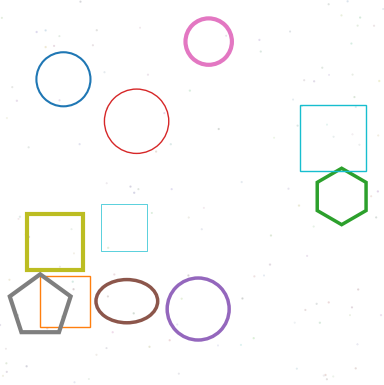[{"shape": "circle", "thickness": 1.5, "radius": 0.35, "center": [0.165, 0.794]}, {"shape": "square", "thickness": 1, "radius": 0.33, "center": [0.168, 0.217]}, {"shape": "hexagon", "thickness": 2.5, "radius": 0.37, "center": [0.887, 0.49]}, {"shape": "circle", "thickness": 1, "radius": 0.42, "center": [0.355, 0.685]}, {"shape": "circle", "thickness": 2.5, "radius": 0.4, "center": [0.515, 0.197]}, {"shape": "oval", "thickness": 2.5, "radius": 0.4, "center": [0.329, 0.218]}, {"shape": "circle", "thickness": 3, "radius": 0.3, "center": [0.542, 0.892]}, {"shape": "pentagon", "thickness": 3, "radius": 0.42, "center": [0.104, 0.204]}, {"shape": "square", "thickness": 3, "radius": 0.36, "center": [0.143, 0.371]}, {"shape": "square", "thickness": 0.5, "radius": 0.3, "center": [0.322, 0.408]}, {"shape": "square", "thickness": 1, "radius": 0.43, "center": [0.866, 0.641]}]